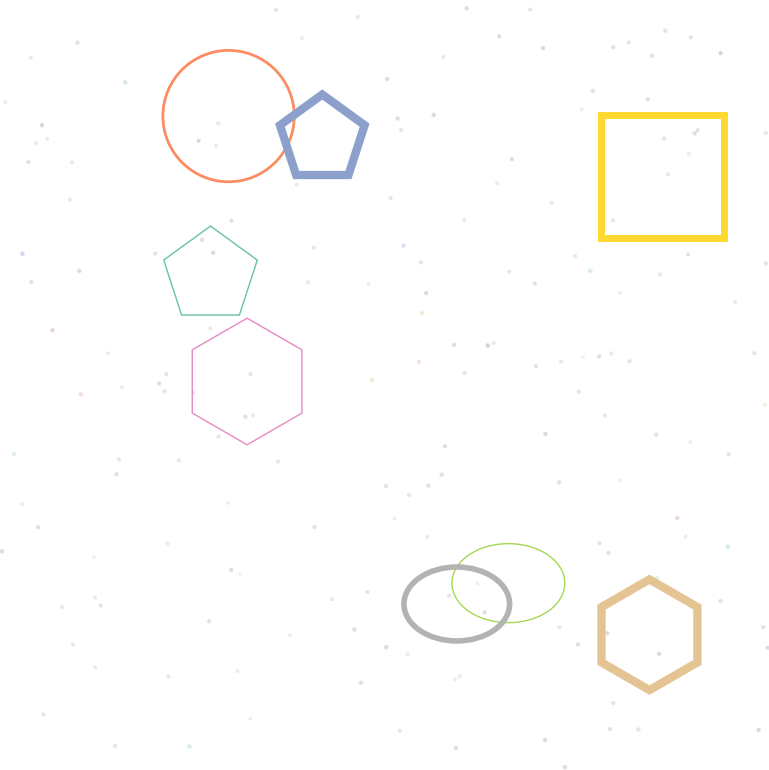[{"shape": "pentagon", "thickness": 0.5, "radius": 0.32, "center": [0.273, 0.643]}, {"shape": "circle", "thickness": 1, "radius": 0.43, "center": [0.297, 0.849]}, {"shape": "pentagon", "thickness": 3, "radius": 0.29, "center": [0.419, 0.819]}, {"shape": "hexagon", "thickness": 0.5, "radius": 0.41, "center": [0.321, 0.505]}, {"shape": "oval", "thickness": 0.5, "radius": 0.37, "center": [0.66, 0.243]}, {"shape": "square", "thickness": 2.5, "radius": 0.4, "center": [0.86, 0.771]}, {"shape": "hexagon", "thickness": 3, "radius": 0.36, "center": [0.843, 0.176]}, {"shape": "oval", "thickness": 2, "radius": 0.34, "center": [0.593, 0.216]}]